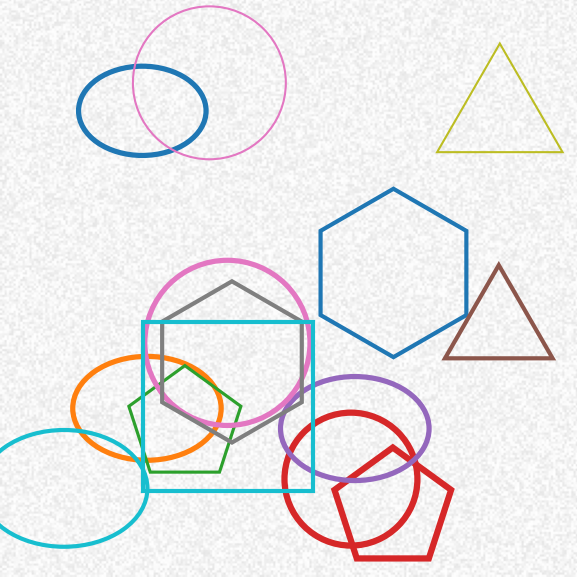[{"shape": "oval", "thickness": 2.5, "radius": 0.55, "center": [0.246, 0.807]}, {"shape": "hexagon", "thickness": 2, "radius": 0.73, "center": [0.681, 0.526]}, {"shape": "oval", "thickness": 2.5, "radius": 0.64, "center": [0.254, 0.292]}, {"shape": "pentagon", "thickness": 1.5, "radius": 0.51, "center": [0.32, 0.264]}, {"shape": "circle", "thickness": 3, "radius": 0.58, "center": [0.608, 0.169]}, {"shape": "pentagon", "thickness": 3, "radius": 0.53, "center": [0.68, 0.118]}, {"shape": "oval", "thickness": 2.5, "radius": 0.64, "center": [0.614, 0.257]}, {"shape": "triangle", "thickness": 2, "radius": 0.54, "center": [0.864, 0.432]}, {"shape": "circle", "thickness": 1, "radius": 0.66, "center": [0.363, 0.856]}, {"shape": "circle", "thickness": 2.5, "radius": 0.72, "center": [0.394, 0.405]}, {"shape": "hexagon", "thickness": 2, "radius": 0.7, "center": [0.402, 0.372]}, {"shape": "triangle", "thickness": 1, "radius": 0.63, "center": [0.865, 0.798]}, {"shape": "square", "thickness": 2, "radius": 0.73, "center": [0.395, 0.295]}, {"shape": "oval", "thickness": 2, "radius": 0.72, "center": [0.111, 0.153]}]